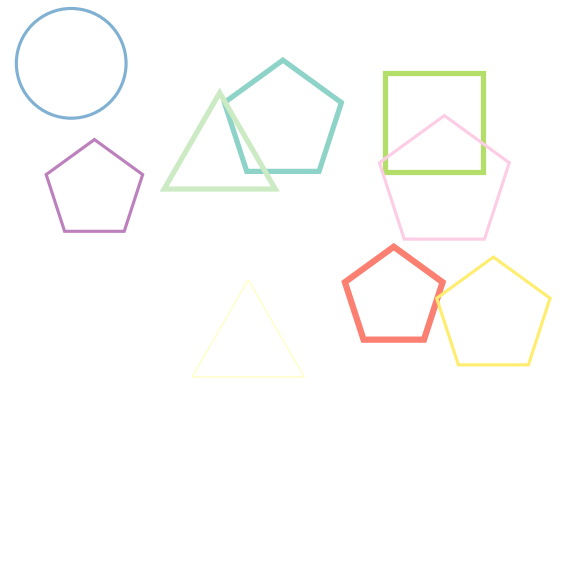[{"shape": "pentagon", "thickness": 2.5, "radius": 0.53, "center": [0.49, 0.789]}, {"shape": "triangle", "thickness": 0.5, "radius": 0.56, "center": [0.43, 0.402]}, {"shape": "pentagon", "thickness": 3, "radius": 0.44, "center": [0.682, 0.483]}, {"shape": "circle", "thickness": 1.5, "radius": 0.48, "center": [0.123, 0.889]}, {"shape": "square", "thickness": 2.5, "radius": 0.43, "center": [0.751, 0.787]}, {"shape": "pentagon", "thickness": 1.5, "radius": 0.59, "center": [0.769, 0.681]}, {"shape": "pentagon", "thickness": 1.5, "radius": 0.44, "center": [0.163, 0.67]}, {"shape": "triangle", "thickness": 2.5, "radius": 0.56, "center": [0.38, 0.727]}, {"shape": "pentagon", "thickness": 1.5, "radius": 0.52, "center": [0.854, 0.451]}]